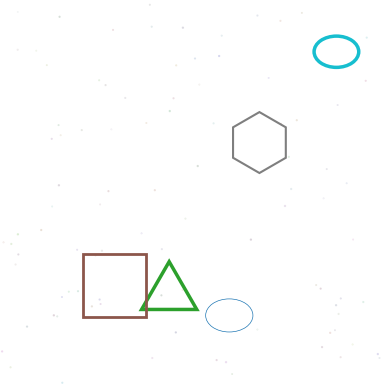[{"shape": "oval", "thickness": 0.5, "radius": 0.31, "center": [0.596, 0.181]}, {"shape": "triangle", "thickness": 2.5, "radius": 0.41, "center": [0.439, 0.238]}, {"shape": "square", "thickness": 2, "radius": 0.41, "center": [0.298, 0.257]}, {"shape": "hexagon", "thickness": 1.5, "radius": 0.4, "center": [0.674, 0.63]}, {"shape": "oval", "thickness": 2.5, "radius": 0.29, "center": [0.874, 0.866]}]